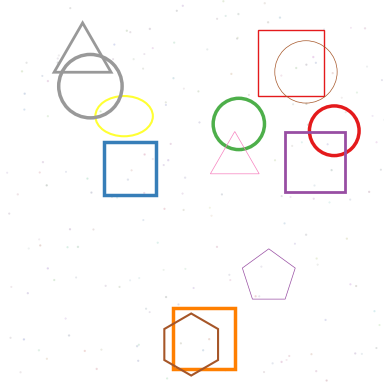[{"shape": "square", "thickness": 1, "radius": 0.43, "center": [0.756, 0.837]}, {"shape": "circle", "thickness": 2.5, "radius": 0.32, "center": [0.868, 0.66]}, {"shape": "square", "thickness": 2.5, "radius": 0.34, "center": [0.337, 0.562]}, {"shape": "circle", "thickness": 2.5, "radius": 0.33, "center": [0.62, 0.678]}, {"shape": "square", "thickness": 2, "radius": 0.39, "center": [0.818, 0.579]}, {"shape": "pentagon", "thickness": 0.5, "radius": 0.36, "center": [0.698, 0.281]}, {"shape": "square", "thickness": 2.5, "radius": 0.4, "center": [0.529, 0.12]}, {"shape": "oval", "thickness": 1.5, "radius": 0.37, "center": [0.322, 0.698]}, {"shape": "circle", "thickness": 0.5, "radius": 0.4, "center": [0.795, 0.813]}, {"shape": "hexagon", "thickness": 1.5, "radius": 0.4, "center": [0.497, 0.105]}, {"shape": "triangle", "thickness": 0.5, "radius": 0.37, "center": [0.61, 0.585]}, {"shape": "circle", "thickness": 2.5, "radius": 0.41, "center": [0.235, 0.776]}, {"shape": "triangle", "thickness": 2, "radius": 0.43, "center": [0.215, 0.855]}]